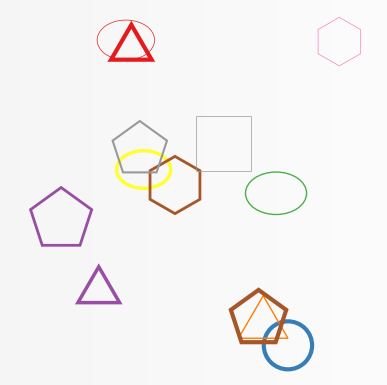[{"shape": "oval", "thickness": 0.5, "radius": 0.37, "center": [0.325, 0.896]}, {"shape": "triangle", "thickness": 3, "radius": 0.3, "center": [0.339, 0.875]}, {"shape": "circle", "thickness": 3, "radius": 0.31, "center": [0.743, 0.103]}, {"shape": "oval", "thickness": 1, "radius": 0.39, "center": [0.712, 0.498]}, {"shape": "pentagon", "thickness": 2, "radius": 0.41, "center": [0.158, 0.43]}, {"shape": "triangle", "thickness": 2.5, "radius": 0.31, "center": [0.255, 0.245]}, {"shape": "triangle", "thickness": 1, "radius": 0.37, "center": [0.679, 0.158]}, {"shape": "oval", "thickness": 2.5, "radius": 0.35, "center": [0.371, 0.56]}, {"shape": "pentagon", "thickness": 3, "radius": 0.38, "center": [0.667, 0.172]}, {"shape": "hexagon", "thickness": 2, "radius": 0.37, "center": [0.452, 0.519]}, {"shape": "hexagon", "thickness": 0.5, "radius": 0.32, "center": [0.876, 0.892]}, {"shape": "pentagon", "thickness": 1.5, "radius": 0.37, "center": [0.361, 0.612]}, {"shape": "square", "thickness": 0.5, "radius": 0.35, "center": [0.576, 0.627]}]